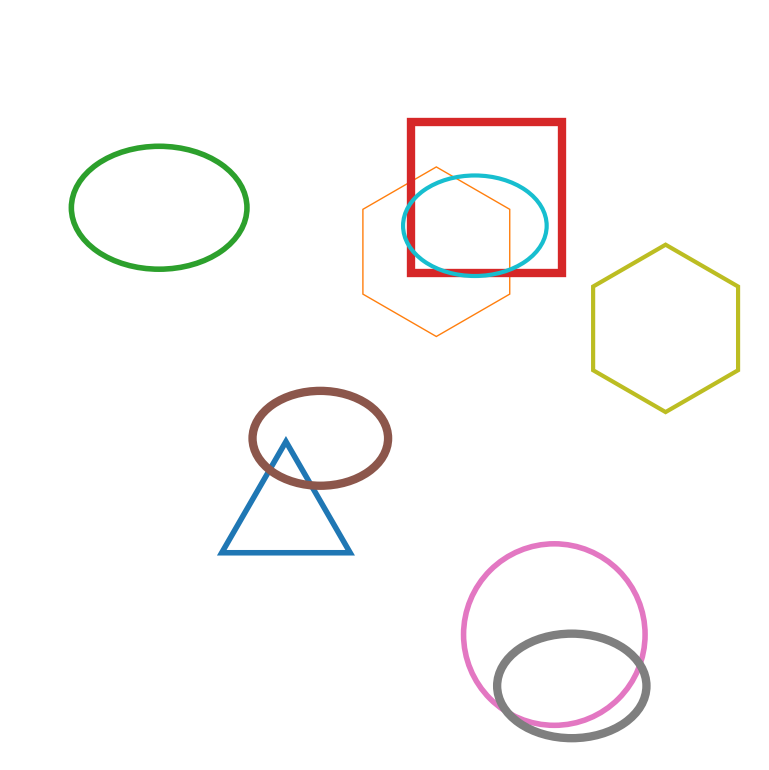[{"shape": "triangle", "thickness": 2, "radius": 0.48, "center": [0.371, 0.33]}, {"shape": "hexagon", "thickness": 0.5, "radius": 0.55, "center": [0.567, 0.673]}, {"shape": "oval", "thickness": 2, "radius": 0.57, "center": [0.207, 0.73]}, {"shape": "square", "thickness": 3, "radius": 0.49, "center": [0.632, 0.743]}, {"shape": "oval", "thickness": 3, "radius": 0.44, "center": [0.416, 0.431]}, {"shape": "circle", "thickness": 2, "radius": 0.59, "center": [0.72, 0.176]}, {"shape": "oval", "thickness": 3, "radius": 0.48, "center": [0.743, 0.109]}, {"shape": "hexagon", "thickness": 1.5, "radius": 0.54, "center": [0.864, 0.574]}, {"shape": "oval", "thickness": 1.5, "radius": 0.47, "center": [0.617, 0.707]}]